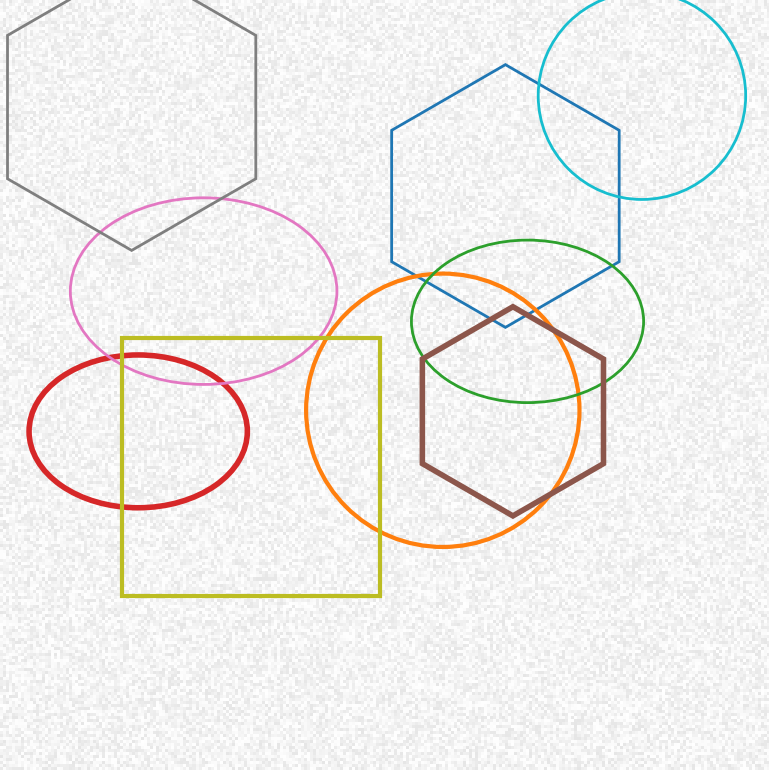[{"shape": "hexagon", "thickness": 1, "radius": 0.85, "center": [0.656, 0.745]}, {"shape": "circle", "thickness": 1.5, "radius": 0.89, "center": [0.575, 0.467]}, {"shape": "oval", "thickness": 1, "radius": 0.75, "center": [0.685, 0.583]}, {"shape": "oval", "thickness": 2, "radius": 0.71, "center": [0.179, 0.44]}, {"shape": "hexagon", "thickness": 2, "radius": 0.68, "center": [0.666, 0.466]}, {"shape": "oval", "thickness": 1, "radius": 0.87, "center": [0.264, 0.622]}, {"shape": "hexagon", "thickness": 1, "radius": 0.93, "center": [0.171, 0.861]}, {"shape": "square", "thickness": 1.5, "radius": 0.84, "center": [0.325, 0.394]}, {"shape": "circle", "thickness": 1, "radius": 0.67, "center": [0.834, 0.876]}]